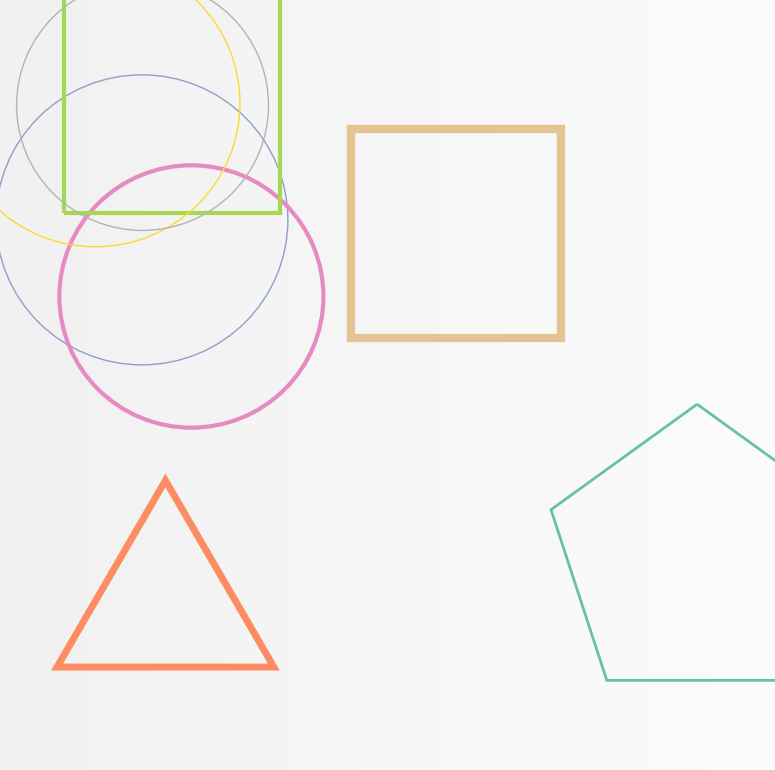[{"shape": "pentagon", "thickness": 1, "radius": 0.99, "center": [0.899, 0.277]}, {"shape": "triangle", "thickness": 2.5, "radius": 0.81, "center": [0.213, 0.214]}, {"shape": "circle", "thickness": 0.5, "radius": 0.94, "center": [0.183, 0.714]}, {"shape": "circle", "thickness": 1.5, "radius": 0.85, "center": [0.247, 0.615]}, {"shape": "square", "thickness": 1.5, "radius": 0.7, "center": [0.222, 0.864]}, {"shape": "circle", "thickness": 0.5, "radius": 0.93, "center": [0.123, 0.866]}, {"shape": "square", "thickness": 3, "radius": 0.68, "center": [0.588, 0.697]}, {"shape": "circle", "thickness": 0.5, "radius": 0.81, "center": [0.184, 0.863]}]